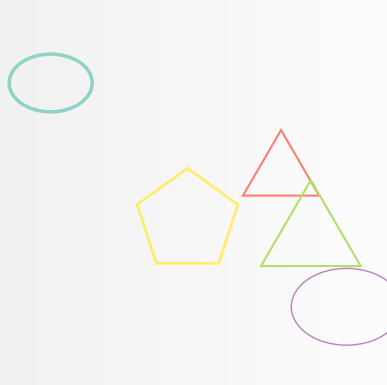[{"shape": "oval", "thickness": 2.5, "radius": 0.54, "center": [0.131, 0.784]}, {"shape": "triangle", "thickness": 1.5, "radius": 0.57, "center": [0.725, 0.549]}, {"shape": "triangle", "thickness": 1.5, "radius": 0.74, "center": [0.802, 0.383]}, {"shape": "oval", "thickness": 1, "radius": 0.71, "center": [0.894, 0.203]}, {"shape": "pentagon", "thickness": 2, "radius": 0.68, "center": [0.484, 0.426]}]